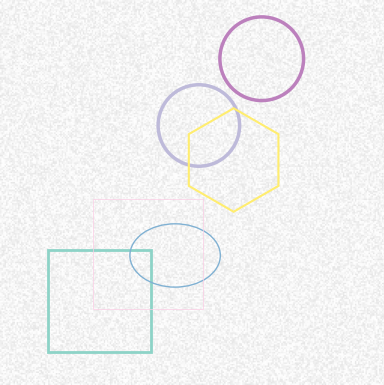[{"shape": "square", "thickness": 2, "radius": 0.67, "center": [0.258, 0.218]}, {"shape": "circle", "thickness": 2.5, "radius": 0.53, "center": [0.517, 0.674]}, {"shape": "oval", "thickness": 1, "radius": 0.59, "center": [0.455, 0.336]}, {"shape": "square", "thickness": 0.5, "radius": 0.71, "center": [0.384, 0.339]}, {"shape": "circle", "thickness": 2.5, "radius": 0.54, "center": [0.68, 0.847]}, {"shape": "hexagon", "thickness": 1.5, "radius": 0.67, "center": [0.607, 0.584]}]